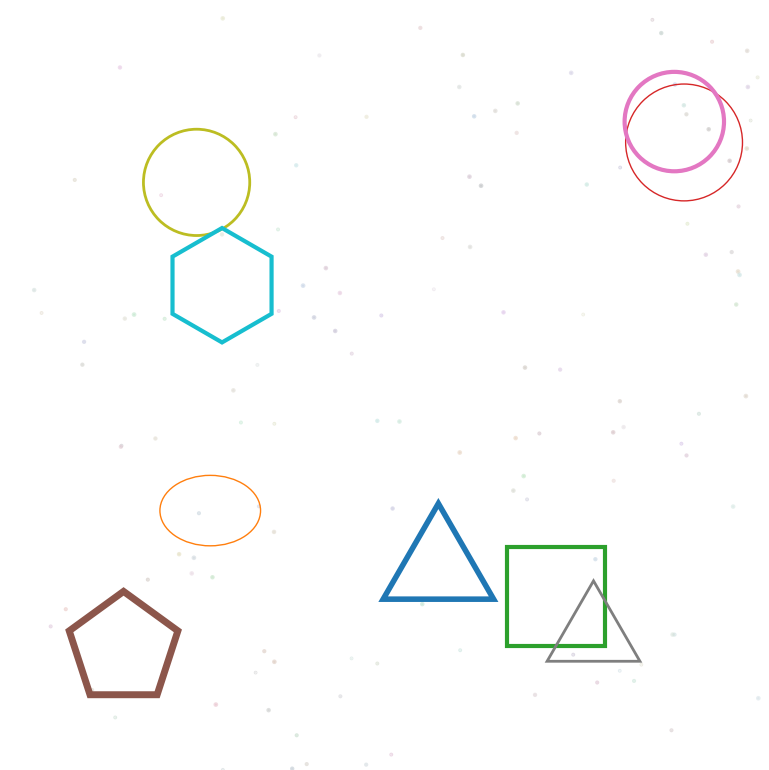[{"shape": "triangle", "thickness": 2, "radius": 0.41, "center": [0.569, 0.263]}, {"shape": "oval", "thickness": 0.5, "radius": 0.33, "center": [0.273, 0.337]}, {"shape": "square", "thickness": 1.5, "radius": 0.32, "center": [0.722, 0.225]}, {"shape": "circle", "thickness": 0.5, "radius": 0.38, "center": [0.888, 0.815]}, {"shape": "pentagon", "thickness": 2.5, "radius": 0.37, "center": [0.16, 0.158]}, {"shape": "circle", "thickness": 1.5, "radius": 0.32, "center": [0.876, 0.842]}, {"shape": "triangle", "thickness": 1, "radius": 0.35, "center": [0.771, 0.176]}, {"shape": "circle", "thickness": 1, "radius": 0.35, "center": [0.255, 0.763]}, {"shape": "hexagon", "thickness": 1.5, "radius": 0.37, "center": [0.288, 0.63]}]